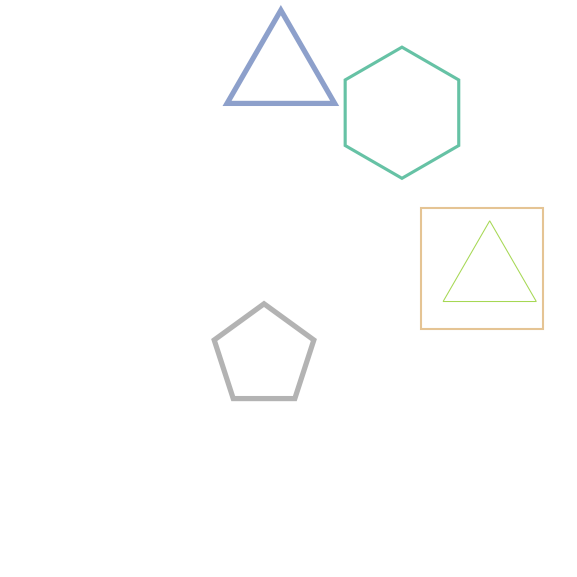[{"shape": "hexagon", "thickness": 1.5, "radius": 0.57, "center": [0.696, 0.804]}, {"shape": "triangle", "thickness": 2.5, "radius": 0.54, "center": [0.486, 0.874]}, {"shape": "triangle", "thickness": 0.5, "radius": 0.47, "center": [0.848, 0.524]}, {"shape": "square", "thickness": 1, "radius": 0.53, "center": [0.835, 0.534]}, {"shape": "pentagon", "thickness": 2.5, "radius": 0.45, "center": [0.457, 0.382]}]